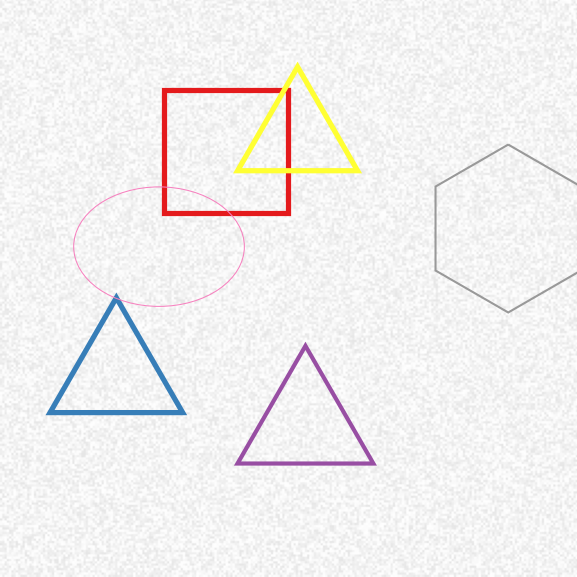[{"shape": "square", "thickness": 2.5, "radius": 0.54, "center": [0.391, 0.737]}, {"shape": "triangle", "thickness": 2.5, "radius": 0.66, "center": [0.201, 0.351]}, {"shape": "triangle", "thickness": 2, "radius": 0.68, "center": [0.529, 0.264]}, {"shape": "triangle", "thickness": 2.5, "radius": 0.6, "center": [0.515, 0.763]}, {"shape": "oval", "thickness": 0.5, "radius": 0.74, "center": [0.275, 0.572]}, {"shape": "hexagon", "thickness": 1, "radius": 0.73, "center": [0.88, 0.603]}]